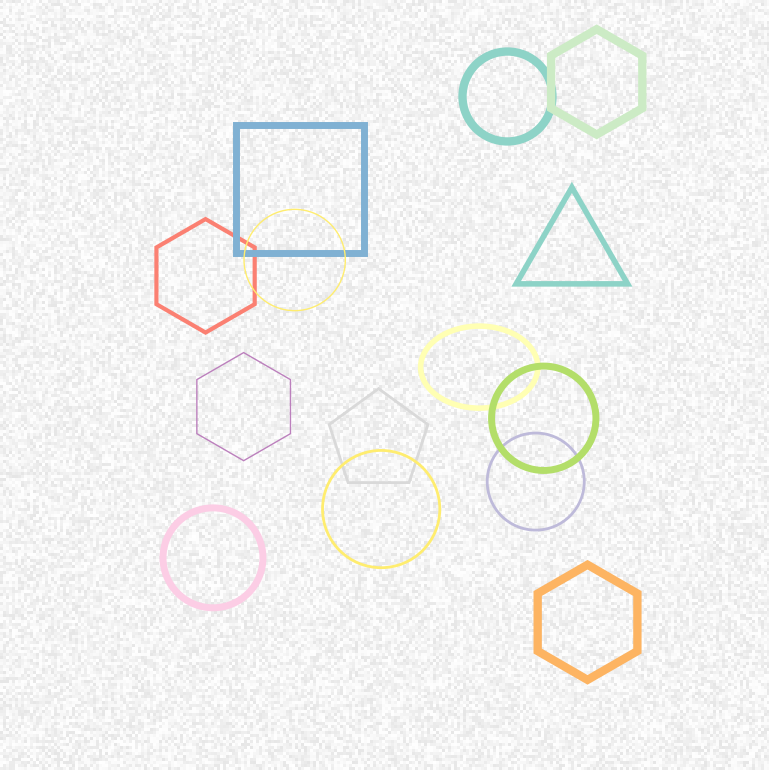[{"shape": "triangle", "thickness": 2, "radius": 0.42, "center": [0.743, 0.673]}, {"shape": "circle", "thickness": 3, "radius": 0.29, "center": [0.659, 0.875]}, {"shape": "oval", "thickness": 2, "radius": 0.38, "center": [0.622, 0.523]}, {"shape": "circle", "thickness": 1, "radius": 0.32, "center": [0.696, 0.375]}, {"shape": "hexagon", "thickness": 1.5, "radius": 0.37, "center": [0.267, 0.642]}, {"shape": "square", "thickness": 2.5, "radius": 0.42, "center": [0.39, 0.755]}, {"shape": "hexagon", "thickness": 3, "radius": 0.37, "center": [0.763, 0.192]}, {"shape": "circle", "thickness": 2.5, "radius": 0.34, "center": [0.706, 0.457]}, {"shape": "circle", "thickness": 2.5, "radius": 0.32, "center": [0.277, 0.276]}, {"shape": "pentagon", "thickness": 1, "radius": 0.34, "center": [0.492, 0.428]}, {"shape": "hexagon", "thickness": 0.5, "radius": 0.35, "center": [0.316, 0.472]}, {"shape": "hexagon", "thickness": 3, "radius": 0.34, "center": [0.775, 0.894]}, {"shape": "circle", "thickness": 1, "radius": 0.38, "center": [0.495, 0.339]}, {"shape": "circle", "thickness": 0.5, "radius": 0.33, "center": [0.383, 0.662]}]